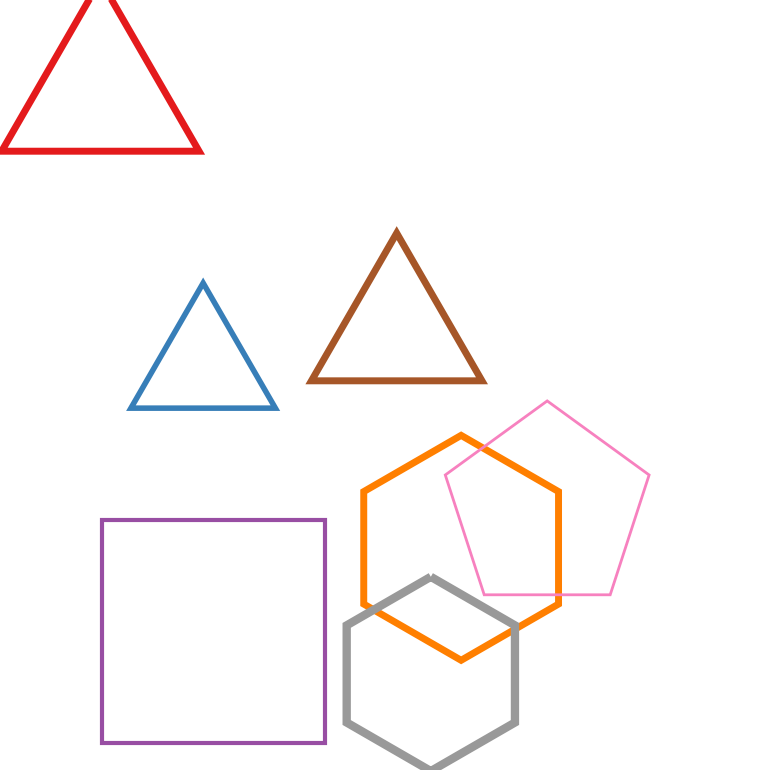[{"shape": "triangle", "thickness": 2.5, "radius": 0.74, "center": [0.13, 0.878]}, {"shape": "triangle", "thickness": 2, "radius": 0.54, "center": [0.264, 0.524]}, {"shape": "square", "thickness": 1.5, "radius": 0.72, "center": [0.277, 0.18]}, {"shape": "hexagon", "thickness": 2.5, "radius": 0.73, "center": [0.599, 0.289]}, {"shape": "triangle", "thickness": 2.5, "radius": 0.64, "center": [0.515, 0.569]}, {"shape": "pentagon", "thickness": 1, "radius": 0.7, "center": [0.711, 0.34]}, {"shape": "hexagon", "thickness": 3, "radius": 0.63, "center": [0.56, 0.125]}]